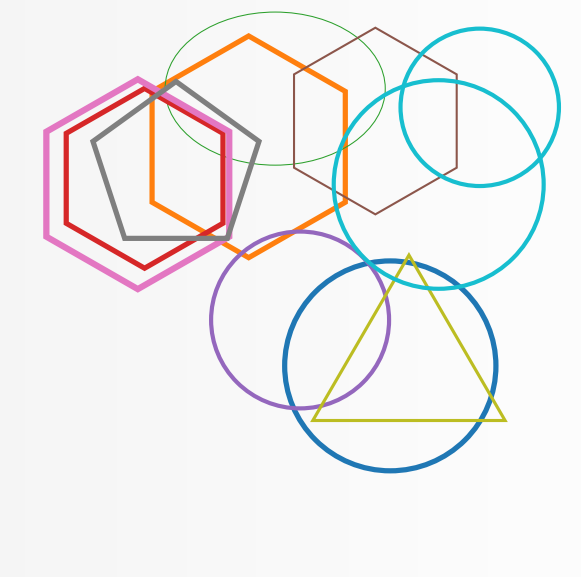[{"shape": "circle", "thickness": 2.5, "radius": 0.91, "center": [0.671, 0.366]}, {"shape": "hexagon", "thickness": 2.5, "radius": 0.96, "center": [0.428, 0.745]}, {"shape": "oval", "thickness": 0.5, "radius": 0.95, "center": [0.473, 0.846]}, {"shape": "hexagon", "thickness": 2.5, "radius": 0.78, "center": [0.249, 0.69]}, {"shape": "circle", "thickness": 2, "radius": 0.77, "center": [0.516, 0.445]}, {"shape": "hexagon", "thickness": 1, "radius": 0.81, "center": [0.646, 0.79]}, {"shape": "hexagon", "thickness": 3, "radius": 0.91, "center": [0.237, 0.68]}, {"shape": "pentagon", "thickness": 2.5, "radius": 0.75, "center": [0.303, 0.708]}, {"shape": "triangle", "thickness": 1.5, "radius": 0.95, "center": [0.704, 0.366]}, {"shape": "circle", "thickness": 2, "radius": 0.68, "center": [0.825, 0.813]}, {"shape": "circle", "thickness": 2, "radius": 0.9, "center": [0.755, 0.68]}]